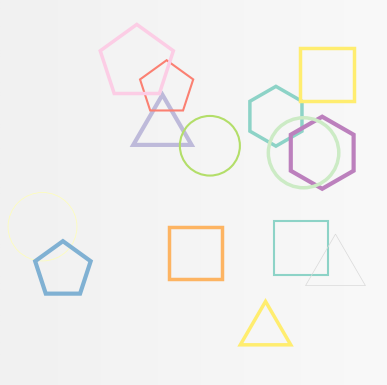[{"shape": "hexagon", "thickness": 2.5, "radius": 0.39, "center": [0.712, 0.698]}, {"shape": "square", "thickness": 1.5, "radius": 0.35, "center": [0.776, 0.355]}, {"shape": "circle", "thickness": 0.5, "radius": 0.44, "center": [0.11, 0.411]}, {"shape": "triangle", "thickness": 3, "radius": 0.43, "center": [0.419, 0.667]}, {"shape": "pentagon", "thickness": 1.5, "radius": 0.36, "center": [0.43, 0.771]}, {"shape": "pentagon", "thickness": 3, "radius": 0.38, "center": [0.162, 0.298]}, {"shape": "square", "thickness": 2.5, "radius": 0.34, "center": [0.504, 0.342]}, {"shape": "circle", "thickness": 1.5, "radius": 0.39, "center": [0.542, 0.621]}, {"shape": "pentagon", "thickness": 2.5, "radius": 0.5, "center": [0.353, 0.837]}, {"shape": "triangle", "thickness": 0.5, "radius": 0.45, "center": [0.866, 0.303]}, {"shape": "hexagon", "thickness": 3, "radius": 0.47, "center": [0.831, 0.603]}, {"shape": "circle", "thickness": 2.5, "radius": 0.45, "center": [0.783, 0.603]}, {"shape": "square", "thickness": 2.5, "radius": 0.35, "center": [0.844, 0.807]}, {"shape": "triangle", "thickness": 2.5, "radius": 0.38, "center": [0.685, 0.142]}]